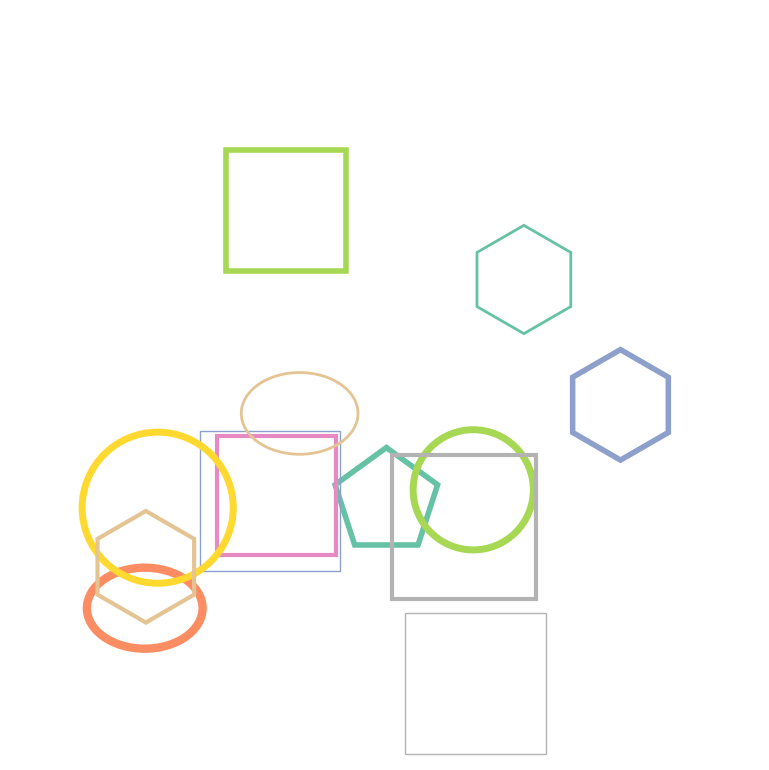[{"shape": "pentagon", "thickness": 2, "radius": 0.35, "center": [0.502, 0.349]}, {"shape": "hexagon", "thickness": 1, "radius": 0.35, "center": [0.68, 0.637]}, {"shape": "oval", "thickness": 3, "radius": 0.38, "center": [0.188, 0.21]}, {"shape": "square", "thickness": 0.5, "radius": 0.45, "center": [0.351, 0.349]}, {"shape": "hexagon", "thickness": 2, "radius": 0.36, "center": [0.806, 0.474]}, {"shape": "square", "thickness": 1.5, "radius": 0.39, "center": [0.359, 0.356]}, {"shape": "square", "thickness": 2, "radius": 0.39, "center": [0.372, 0.726]}, {"shape": "circle", "thickness": 2.5, "radius": 0.39, "center": [0.615, 0.364]}, {"shape": "circle", "thickness": 2.5, "radius": 0.49, "center": [0.205, 0.341]}, {"shape": "hexagon", "thickness": 1.5, "radius": 0.36, "center": [0.189, 0.264]}, {"shape": "oval", "thickness": 1, "radius": 0.38, "center": [0.389, 0.463]}, {"shape": "square", "thickness": 1.5, "radius": 0.47, "center": [0.603, 0.316]}, {"shape": "square", "thickness": 0.5, "radius": 0.46, "center": [0.618, 0.113]}]